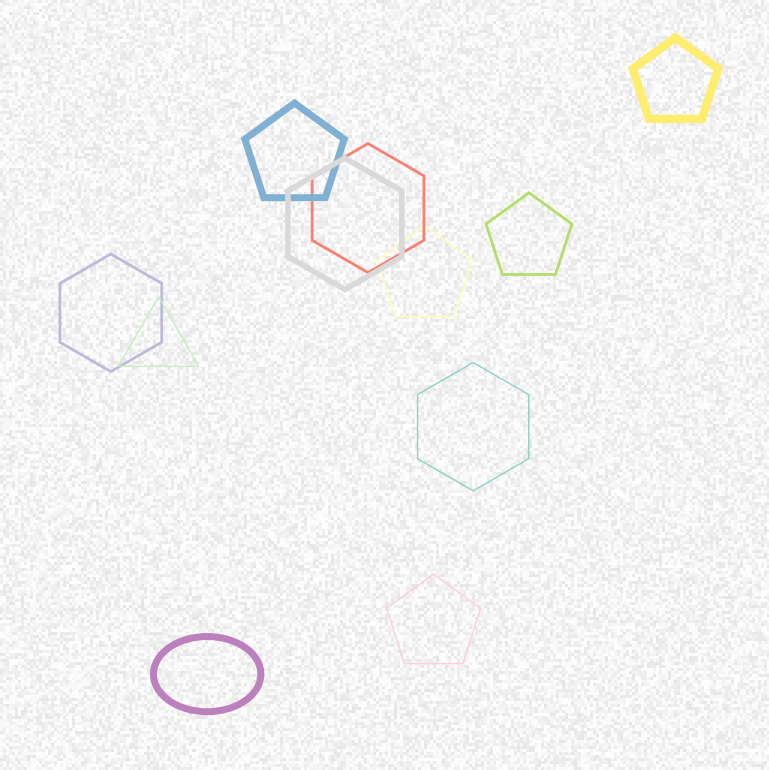[{"shape": "hexagon", "thickness": 0.5, "radius": 0.42, "center": [0.614, 0.446]}, {"shape": "pentagon", "thickness": 0.5, "radius": 0.33, "center": [0.552, 0.642]}, {"shape": "hexagon", "thickness": 1, "radius": 0.38, "center": [0.144, 0.594]}, {"shape": "hexagon", "thickness": 1, "radius": 0.42, "center": [0.478, 0.73]}, {"shape": "pentagon", "thickness": 2.5, "radius": 0.34, "center": [0.383, 0.798]}, {"shape": "pentagon", "thickness": 1, "radius": 0.29, "center": [0.687, 0.691]}, {"shape": "pentagon", "thickness": 0.5, "radius": 0.32, "center": [0.563, 0.19]}, {"shape": "hexagon", "thickness": 2, "radius": 0.43, "center": [0.448, 0.709]}, {"shape": "oval", "thickness": 2.5, "radius": 0.35, "center": [0.269, 0.125]}, {"shape": "triangle", "thickness": 0.5, "radius": 0.3, "center": [0.206, 0.554]}, {"shape": "pentagon", "thickness": 3, "radius": 0.29, "center": [0.877, 0.893]}]